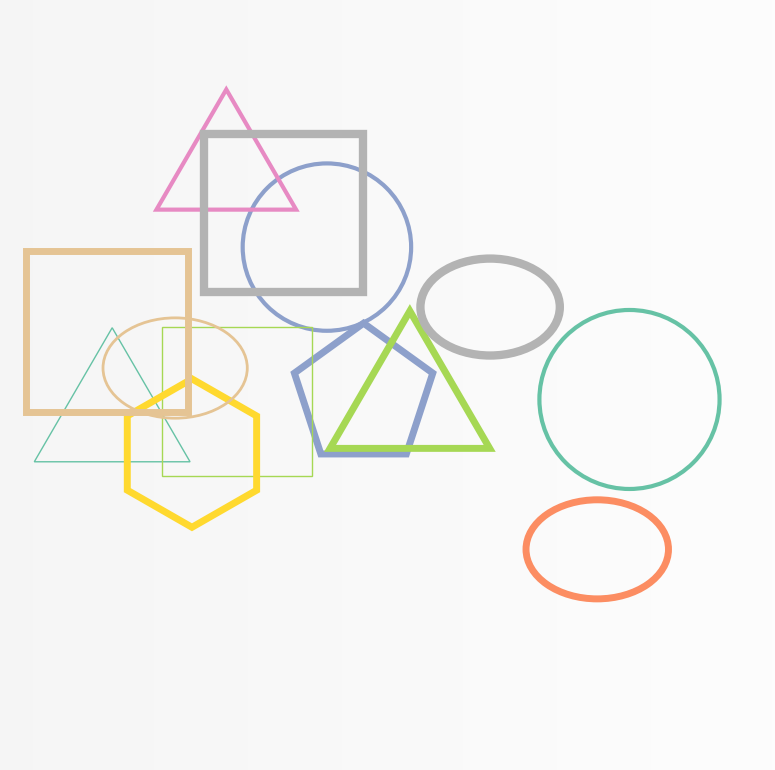[{"shape": "circle", "thickness": 1.5, "radius": 0.58, "center": [0.812, 0.481]}, {"shape": "triangle", "thickness": 0.5, "radius": 0.58, "center": [0.145, 0.458]}, {"shape": "oval", "thickness": 2.5, "radius": 0.46, "center": [0.771, 0.287]}, {"shape": "circle", "thickness": 1.5, "radius": 0.54, "center": [0.422, 0.679]}, {"shape": "pentagon", "thickness": 2.5, "radius": 0.47, "center": [0.469, 0.486]}, {"shape": "triangle", "thickness": 1.5, "radius": 0.52, "center": [0.292, 0.78]}, {"shape": "triangle", "thickness": 2.5, "radius": 0.59, "center": [0.529, 0.477]}, {"shape": "square", "thickness": 0.5, "radius": 0.48, "center": [0.306, 0.479]}, {"shape": "hexagon", "thickness": 2.5, "radius": 0.48, "center": [0.248, 0.412]}, {"shape": "oval", "thickness": 1, "radius": 0.47, "center": [0.226, 0.522]}, {"shape": "square", "thickness": 2.5, "radius": 0.52, "center": [0.138, 0.57]}, {"shape": "oval", "thickness": 3, "radius": 0.45, "center": [0.632, 0.601]}, {"shape": "square", "thickness": 3, "radius": 0.52, "center": [0.366, 0.723]}]